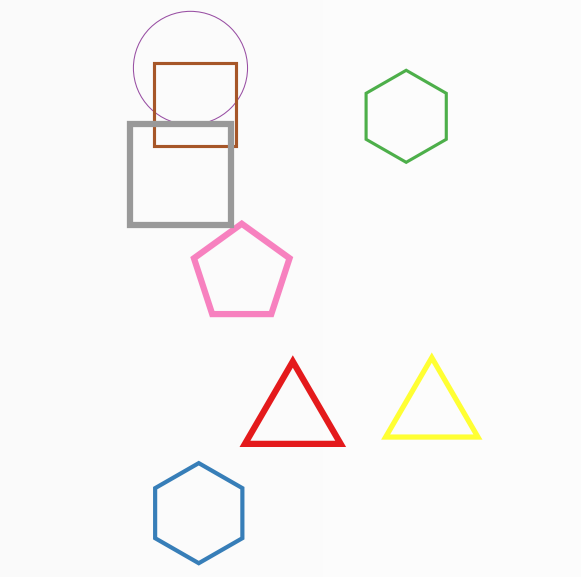[{"shape": "triangle", "thickness": 3, "radius": 0.48, "center": [0.504, 0.278]}, {"shape": "hexagon", "thickness": 2, "radius": 0.43, "center": [0.342, 0.111]}, {"shape": "hexagon", "thickness": 1.5, "radius": 0.4, "center": [0.699, 0.798]}, {"shape": "circle", "thickness": 0.5, "radius": 0.49, "center": [0.328, 0.881]}, {"shape": "triangle", "thickness": 2.5, "radius": 0.46, "center": [0.743, 0.288]}, {"shape": "square", "thickness": 1.5, "radius": 0.36, "center": [0.336, 0.818]}, {"shape": "pentagon", "thickness": 3, "radius": 0.43, "center": [0.416, 0.525]}, {"shape": "square", "thickness": 3, "radius": 0.43, "center": [0.31, 0.697]}]